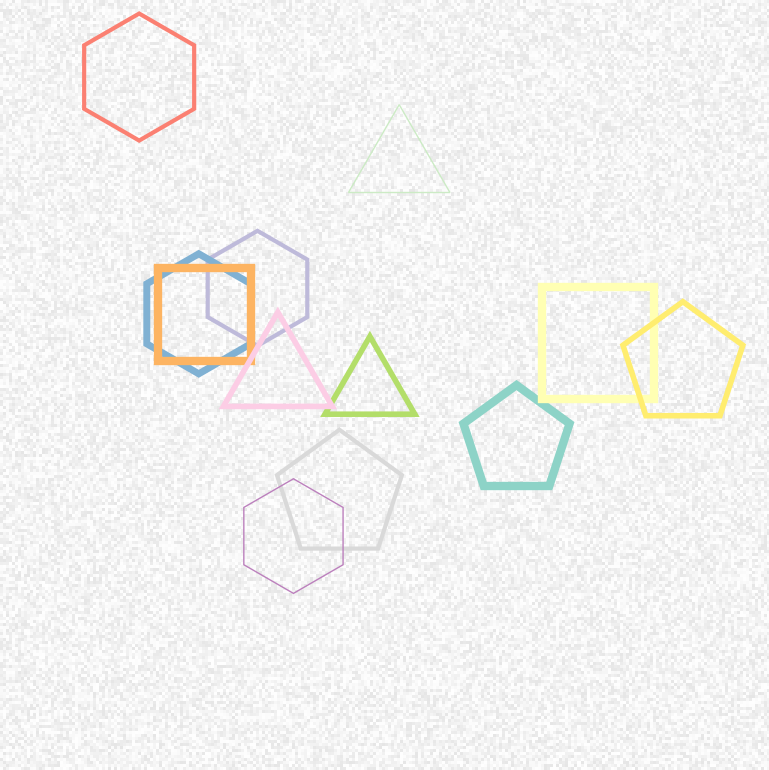[{"shape": "pentagon", "thickness": 3, "radius": 0.36, "center": [0.671, 0.427]}, {"shape": "square", "thickness": 3, "radius": 0.36, "center": [0.777, 0.555]}, {"shape": "hexagon", "thickness": 1.5, "radius": 0.37, "center": [0.334, 0.626]}, {"shape": "hexagon", "thickness": 1.5, "radius": 0.41, "center": [0.181, 0.9]}, {"shape": "hexagon", "thickness": 2.5, "radius": 0.39, "center": [0.258, 0.592]}, {"shape": "square", "thickness": 3, "radius": 0.3, "center": [0.265, 0.591]}, {"shape": "triangle", "thickness": 2, "radius": 0.34, "center": [0.48, 0.496]}, {"shape": "triangle", "thickness": 2, "radius": 0.41, "center": [0.361, 0.513]}, {"shape": "pentagon", "thickness": 1.5, "radius": 0.43, "center": [0.441, 0.357]}, {"shape": "hexagon", "thickness": 0.5, "radius": 0.37, "center": [0.381, 0.304]}, {"shape": "triangle", "thickness": 0.5, "radius": 0.38, "center": [0.518, 0.788]}, {"shape": "pentagon", "thickness": 2, "radius": 0.41, "center": [0.887, 0.526]}]